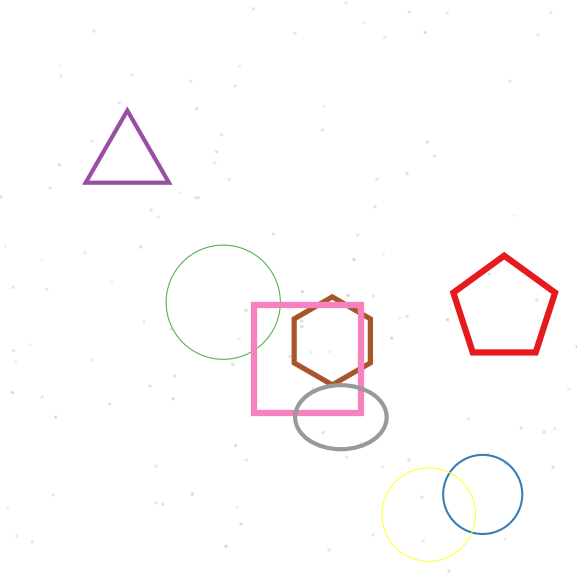[{"shape": "pentagon", "thickness": 3, "radius": 0.46, "center": [0.873, 0.464]}, {"shape": "circle", "thickness": 1, "radius": 0.34, "center": [0.836, 0.143]}, {"shape": "circle", "thickness": 0.5, "radius": 0.49, "center": [0.387, 0.476]}, {"shape": "triangle", "thickness": 2, "radius": 0.42, "center": [0.22, 0.724]}, {"shape": "circle", "thickness": 0.5, "radius": 0.4, "center": [0.742, 0.108]}, {"shape": "hexagon", "thickness": 2.5, "radius": 0.38, "center": [0.575, 0.409]}, {"shape": "square", "thickness": 3, "radius": 0.46, "center": [0.533, 0.378]}, {"shape": "oval", "thickness": 2, "radius": 0.4, "center": [0.59, 0.277]}]